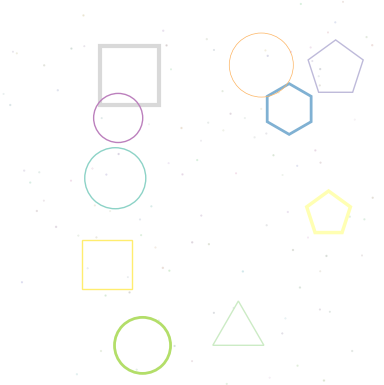[{"shape": "circle", "thickness": 1, "radius": 0.4, "center": [0.299, 0.537]}, {"shape": "pentagon", "thickness": 2.5, "radius": 0.3, "center": [0.853, 0.444]}, {"shape": "pentagon", "thickness": 1, "radius": 0.38, "center": [0.872, 0.821]}, {"shape": "hexagon", "thickness": 2, "radius": 0.33, "center": [0.751, 0.717]}, {"shape": "circle", "thickness": 0.5, "radius": 0.42, "center": [0.679, 0.831]}, {"shape": "circle", "thickness": 2, "radius": 0.36, "center": [0.37, 0.103]}, {"shape": "square", "thickness": 3, "radius": 0.38, "center": [0.337, 0.804]}, {"shape": "circle", "thickness": 1, "radius": 0.32, "center": [0.307, 0.694]}, {"shape": "triangle", "thickness": 1, "radius": 0.38, "center": [0.619, 0.141]}, {"shape": "square", "thickness": 1, "radius": 0.32, "center": [0.277, 0.313]}]